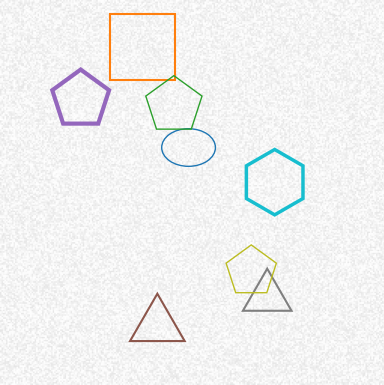[{"shape": "oval", "thickness": 1, "radius": 0.35, "center": [0.49, 0.617]}, {"shape": "square", "thickness": 1.5, "radius": 0.43, "center": [0.37, 0.879]}, {"shape": "pentagon", "thickness": 1, "radius": 0.38, "center": [0.452, 0.727]}, {"shape": "pentagon", "thickness": 3, "radius": 0.39, "center": [0.21, 0.742]}, {"shape": "triangle", "thickness": 1.5, "radius": 0.41, "center": [0.409, 0.155]}, {"shape": "triangle", "thickness": 1.5, "radius": 0.36, "center": [0.694, 0.229]}, {"shape": "pentagon", "thickness": 1, "radius": 0.34, "center": [0.653, 0.295]}, {"shape": "hexagon", "thickness": 2.5, "radius": 0.42, "center": [0.713, 0.527]}]